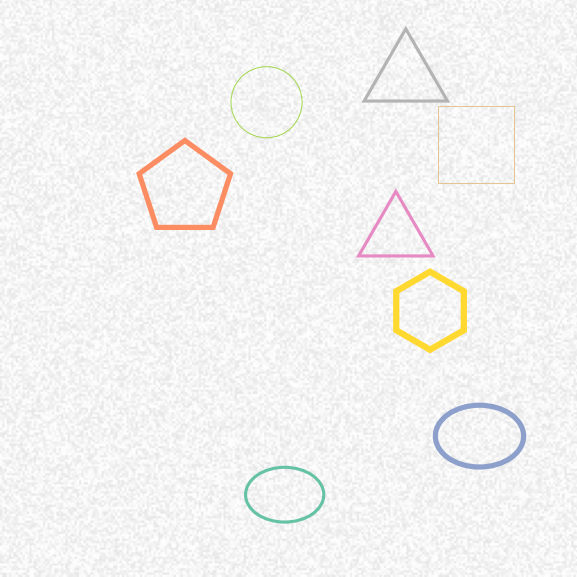[{"shape": "oval", "thickness": 1.5, "radius": 0.34, "center": [0.493, 0.143]}, {"shape": "pentagon", "thickness": 2.5, "radius": 0.42, "center": [0.32, 0.673]}, {"shape": "oval", "thickness": 2.5, "radius": 0.38, "center": [0.83, 0.244]}, {"shape": "triangle", "thickness": 1.5, "radius": 0.37, "center": [0.685, 0.593]}, {"shape": "circle", "thickness": 0.5, "radius": 0.31, "center": [0.462, 0.822]}, {"shape": "hexagon", "thickness": 3, "radius": 0.34, "center": [0.745, 0.461]}, {"shape": "square", "thickness": 0.5, "radius": 0.33, "center": [0.824, 0.749]}, {"shape": "triangle", "thickness": 1.5, "radius": 0.42, "center": [0.703, 0.866]}]